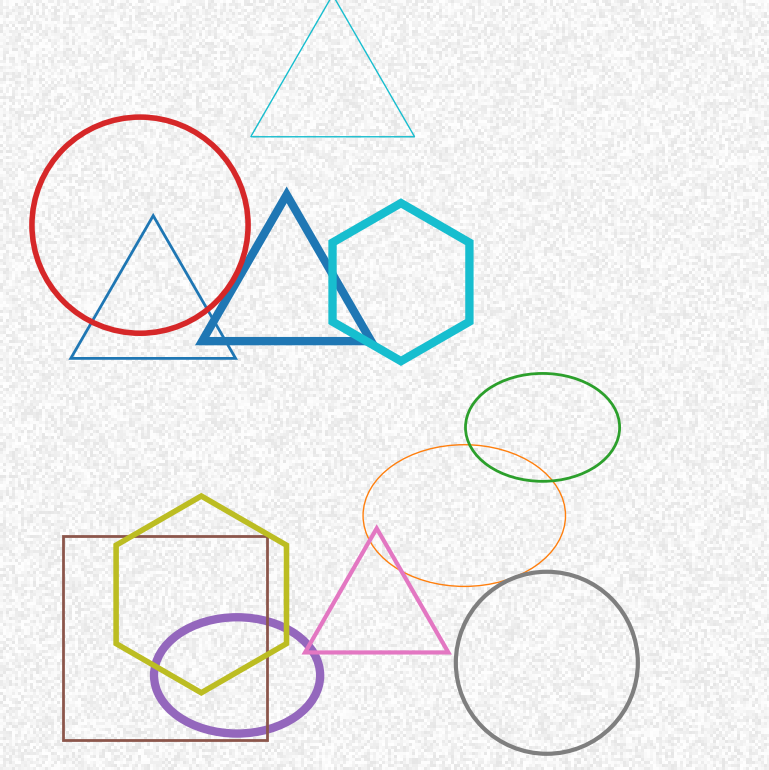[{"shape": "triangle", "thickness": 3, "radius": 0.63, "center": [0.372, 0.62]}, {"shape": "triangle", "thickness": 1, "radius": 0.62, "center": [0.199, 0.596]}, {"shape": "oval", "thickness": 0.5, "radius": 0.66, "center": [0.603, 0.33]}, {"shape": "oval", "thickness": 1, "radius": 0.5, "center": [0.705, 0.445]}, {"shape": "circle", "thickness": 2, "radius": 0.7, "center": [0.182, 0.708]}, {"shape": "oval", "thickness": 3, "radius": 0.54, "center": [0.308, 0.123]}, {"shape": "square", "thickness": 1, "radius": 0.66, "center": [0.215, 0.171]}, {"shape": "triangle", "thickness": 1.5, "radius": 0.54, "center": [0.489, 0.206]}, {"shape": "circle", "thickness": 1.5, "radius": 0.59, "center": [0.71, 0.139]}, {"shape": "hexagon", "thickness": 2, "radius": 0.64, "center": [0.261, 0.228]}, {"shape": "triangle", "thickness": 0.5, "radius": 0.61, "center": [0.432, 0.884]}, {"shape": "hexagon", "thickness": 3, "radius": 0.51, "center": [0.521, 0.634]}]